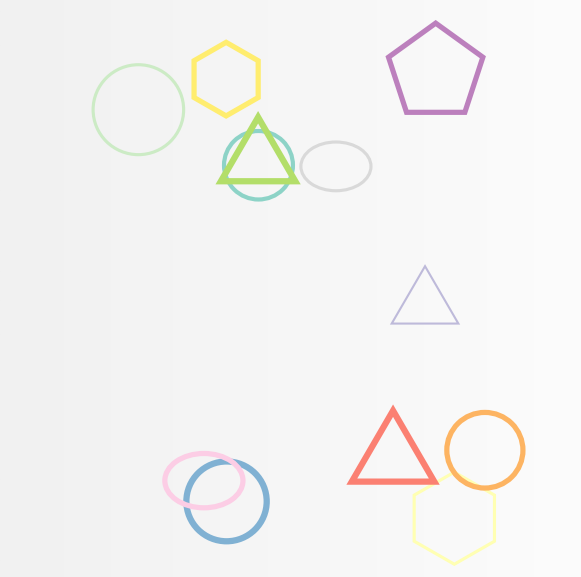[{"shape": "circle", "thickness": 2, "radius": 0.3, "center": [0.445, 0.713]}, {"shape": "hexagon", "thickness": 1.5, "radius": 0.4, "center": [0.782, 0.102]}, {"shape": "triangle", "thickness": 1, "radius": 0.33, "center": [0.731, 0.472]}, {"shape": "triangle", "thickness": 3, "radius": 0.41, "center": [0.676, 0.206]}, {"shape": "circle", "thickness": 3, "radius": 0.35, "center": [0.39, 0.131]}, {"shape": "circle", "thickness": 2.5, "radius": 0.33, "center": [0.834, 0.22]}, {"shape": "triangle", "thickness": 3, "radius": 0.37, "center": [0.444, 0.722]}, {"shape": "oval", "thickness": 2.5, "radius": 0.34, "center": [0.351, 0.167]}, {"shape": "oval", "thickness": 1.5, "radius": 0.3, "center": [0.578, 0.711]}, {"shape": "pentagon", "thickness": 2.5, "radius": 0.43, "center": [0.75, 0.874]}, {"shape": "circle", "thickness": 1.5, "radius": 0.39, "center": [0.238, 0.809]}, {"shape": "hexagon", "thickness": 2.5, "radius": 0.32, "center": [0.389, 0.862]}]